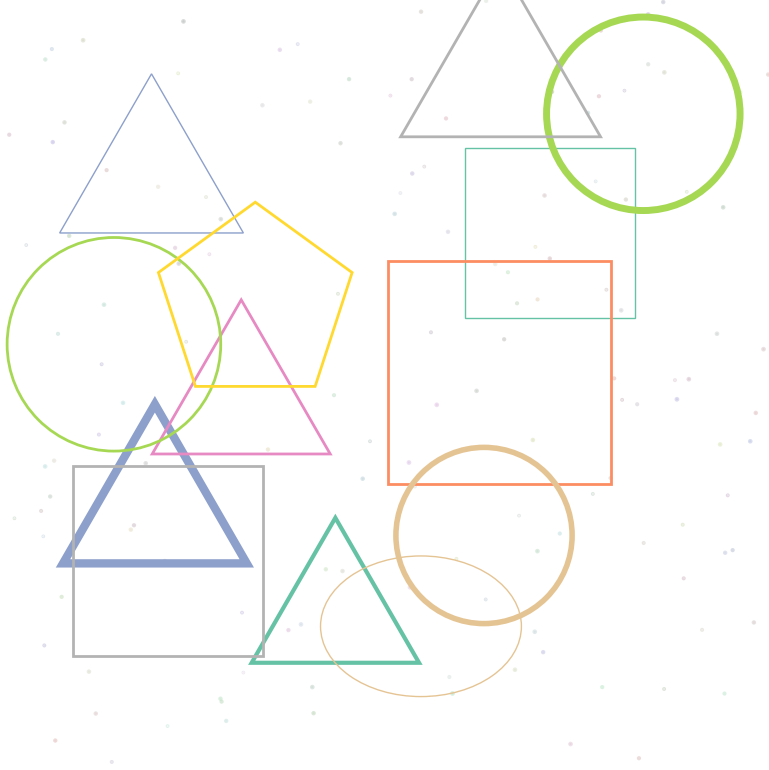[{"shape": "triangle", "thickness": 1.5, "radius": 0.63, "center": [0.436, 0.202]}, {"shape": "square", "thickness": 0.5, "radius": 0.55, "center": [0.715, 0.697]}, {"shape": "square", "thickness": 1, "radius": 0.72, "center": [0.649, 0.516]}, {"shape": "triangle", "thickness": 3, "radius": 0.69, "center": [0.201, 0.337]}, {"shape": "triangle", "thickness": 0.5, "radius": 0.69, "center": [0.197, 0.766]}, {"shape": "triangle", "thickness": 1, "radius": 0.67, "center": [0.313, 0.477]}, {"shape": "circle", "thickness": 1, "radius": 0.69, "center": [0.148, 0.553]}, {"shape": "circle", "thickness": 2.5, "radius": 0.63, "center": [0.835, 0.852]}, {"shape": "pentagon", "thickness": 1, "radius": 0.66, "center": [0.332, 0.605]}, {"shape": "oval", "thickness": 0.5, "radius": 0.65, "center": [0.547, 0.187]}, {"shape": "circle", "thickness": 2, "radius": 0.57, "center": [0.629, 0.305]}, {"shape": "square", "thickness": 1, "radius": 0.62, "center": [0.218, 0.271]}, {"shape": "triangle", "thickness": 1, "radius": 0.75, "center": [0.65, 0.897]}]